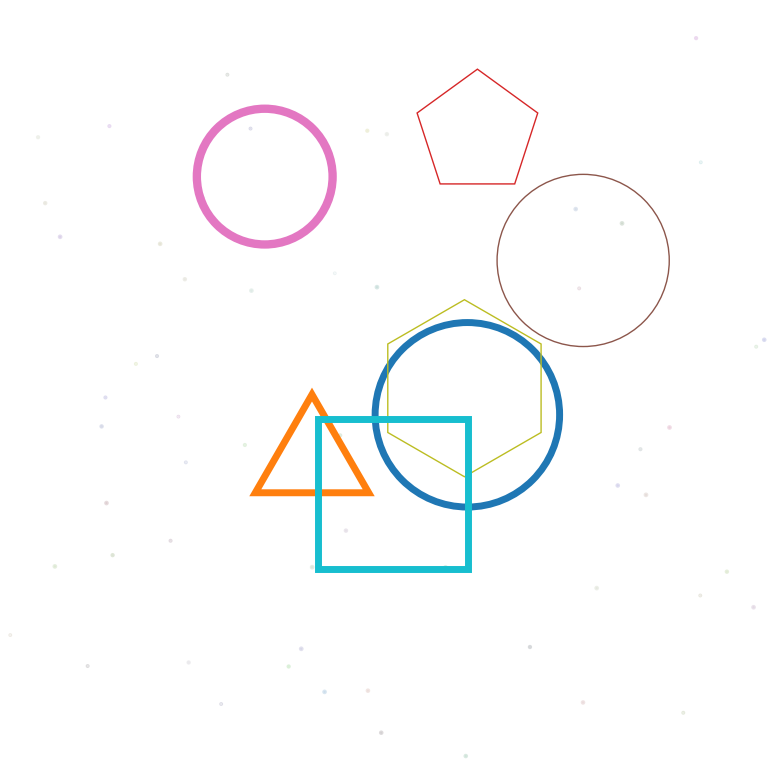[{"shape": "circle", "thickness": 2.5, "radius": 0.6, "center": [0.607, 0.461]}, {"shape": "triangle", "thickness": 2.5, "radius": 0.43, "center": [0.405, 0.403]}, {"shape": "pentagon", "thickness": 0.5, "radius": 0.41, "center": [0.62, 0.828]}, {"shape": "circle", "thickness": 0.5, "radius": 0.56, "center": [0.757, 0.662]}, {"shape": "circle", "thickness": 3, "radius": 0.44, "center": [0.344, 0.771]}, {"shape": "hexagon", "thickness": 0.5, "radius": 0.57, "center": [0.603, 0.496]}, {"shape": "square", "thickness": 2.5, "radius": 0.49, "center": [0.511, 0.359]}]